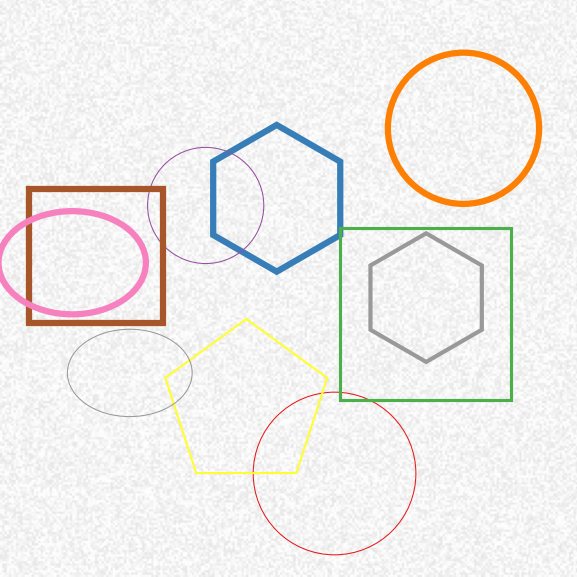[{"shape": "circle", "thickness": 0.5, "radius": 0.7, "center": [0.579, 0.179]}, {"shape": "hexagon", "thickness": 3, "radius": 0.64, "center": [0.479, 0.656]}, {"shape": "square", "thickness": 1.5, "radius": 0.74, "center": [0.737, 0.456]}, {"shape": "circle", "thickness": 0.5, "radius": 0.5, "center": [0.356, 0.643]}, {"shape": "circle", "thickness": 3, "radius": 0.65, "center": [0.803, 0.777]}, {"shape": "pentagon", "thickness": 1, "radius": 0.74, "center": [0.426, 0.299]}, {"shape": "square", "thickness": 3, "radius": 0.58, "center": [0.167, 0.556]}, {"shape": "oval", "thickness": 3, "radius": 0.64, "center": [0.125, 0.544]}, {"shape": "hexagon", "thickness": 2, "radius": 0.56, "center": [0.738, 0.484]}, {"shape": "oval", "thickness": 0.5, "radius": 0.54, "center": [0.225, 0.353]}]